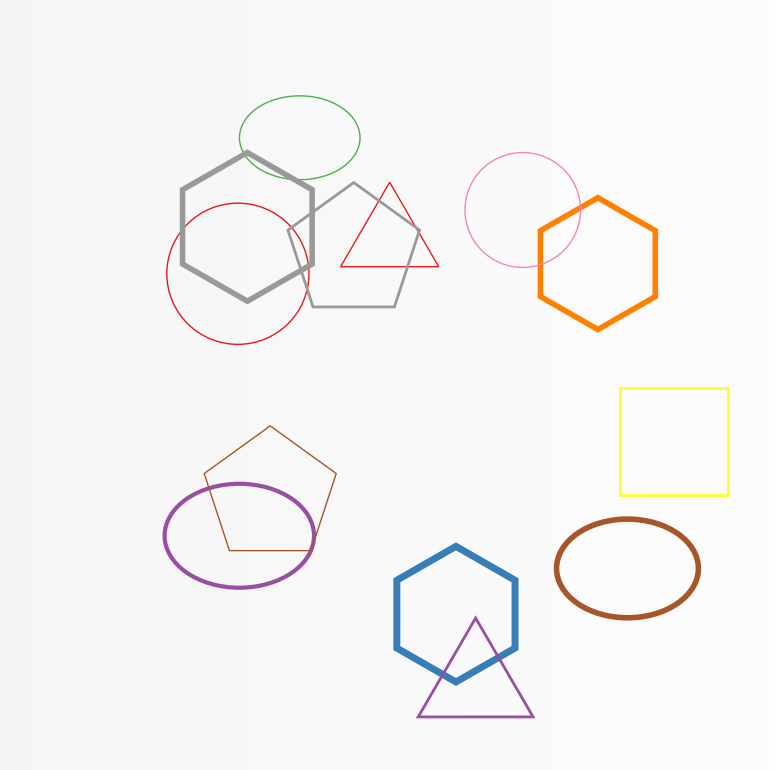[{"shape": "triangle", "thickness": 0.5, "radius": 0.37, "center": [0.503, 0.69]}, {"shape": "circle", "thickness": 0.5, "radius": 0.46, "center": [0.307, 0.644]}, {"shape": "hexagon", "thickness": 2.5, "radius": 0.44, "center": [0.588, 0.202]}, {"shape": "oval", "thickness": 0.5, "radius": 0.39, "center": [0.387, 0.821]}, {"shape": "triangle", "thickness": 1, "radius": 0.43, "center": [0.614, 0.112]}, {"shape": "oval", "thickness": 1.5, "radius": 0.48, "center": [0.309, 0.304]}, {"shape": "hexagon", "thickness": 2, "radius": 0.43, "center": [0.771, 0.658]}, {"shape": "square", "thickness": 1, "radius": 0.35, "center": [0.869, 0.426]}, {"shape": "pentagon", "thickness": 0.5, "radius": 0.45, "center": [0.349, 0.357]}, {"shape": "oval", "thickness": 2, "radius": 0.46, "center": [0.81, 0.262]}, {"shape": "circle", "thickness": 0.5, "radius": 0.37, "center": [0.675, 0.727]}, {"shape": "pentagon", "thickness": 1, "radius": 0.45, "center": [0.456, 0.674]}, {"shape": "hexagon", "thickness": 2, "radius": 0.48, "center": [0.319, 0.705]}]